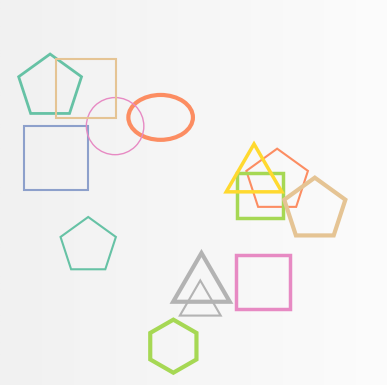[{"shape": "pentagon", "thickness": 1.5, "radius": 0.38, "center": [0.228, 0.361]}, {"shape": "pentagon", "thickness": 2, "radius": 0.43, "center": [0.129, 0.774]}, {"shape": "oval", "thickness": 3, "radius": 0.42, "center": [0.415, 0.695]}, {"shape": "pentagon", "thickness": 1.5, "radius": 0.42, "center": [0.715, 0.53]}, {"shape": "square", "thickness": 1.5, "radius": 0.41, "center": [0.145, 0.591]}, {"shape": "square", "thickness": 2.5, "radius": 0.35, "center": [0.679, 0.268]}, {"shape": "circle", "thickness": 1, "radius": 0.37, "center": [0.297, 0.672]}, {"shape": "hexagon", "thickness": 3, "radius": 0.34, "center": [0.447, 0.101]}, {"shape": "square", "thickness": 2.5, "radius": 0.29, "center": [0.671, 0.491]}, {"shape": "triangle", "thickness": 2.5, "radius": 0.41, "center": [0.656, 0.543]}, {"shape": "square", "thickness": 1.5, "radius": 0.38, "center": [0.222, 0.77]}, {"shape": "pentagon", "thickness": 3, "radius": 0.41, "center": [0.812, 0.456]}, {"shape": "triangle", "thickness": 3, "radius": 0.42, "center": [0.52, 0.258]}, {"shape": "triangle", "thickness": 1.5, "radius": 0.3, "center": [0.517, 0.211]}]